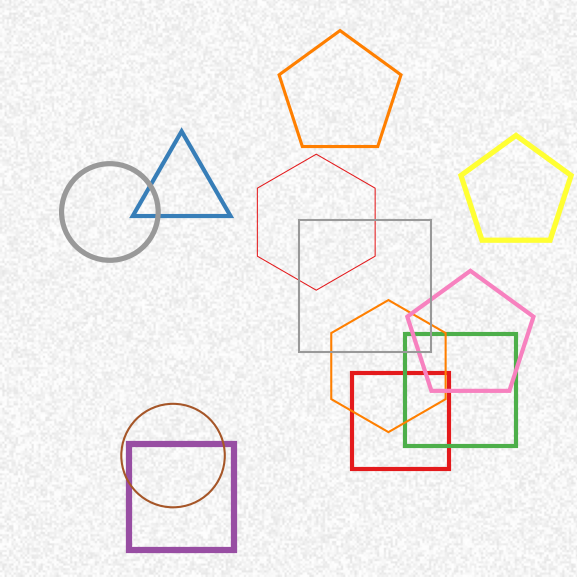[{"shape": "hexagon", "thickness": 0.5, "radius": 0.59, "center": [0.548, 0.614]}, {"shape": "square", "thickness": 2, "radius": 0.42, "center": [0.694, 0.27]}, {"shape": "triangle", "thickness": 2, "radius": 0.49, "center": [0.315, 0.674]}, {"shape": "square", "thickness": 2, "radius": 0.48, "center": [0.797, 0.324]}, {"shape": "square", "thickness": 3, "radius": 0.46, "center": [0.315, 0.139]}, {"shape": "hexagon", "thickness": 1, "radius": 0.57, "center": [0.673, 0.365]}, {"shape": "pentagon", "thickness": 1.5, "radius": 0.55, "center": [0.589, 0.835]}, {"shape": "pentagon", "thickness": 2.5, "radius": 0.5, "center": [0.894, 0.664]}, {"shape": "circle", "thickness": 1, "radius": 0.45, "center": [0.3, 0.21]}, {"shape": "pentagon", "thickness": 2, "radius": 0.57, "center": [0.815, 0.415]}, {"shape": "circle", "thickness": 2.5, "radius": 0.42, "center": [0.19, 0.632]}, {"shape": "square", "thickness": 1, "radius": 0.57, "center": [0.631, 0.504]}]